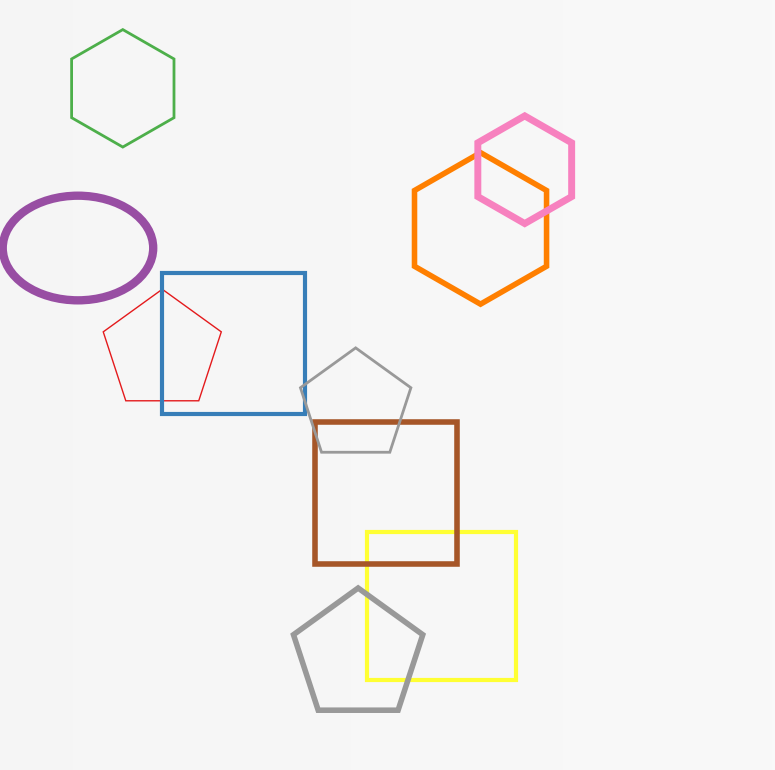[{"shape": "pentagon", "thickness": 0.5, "radius": 0.4, "center": [0.209, 0.544]}, {"shape": "square", "thickness": 1.5, "radius": 0.46, "center": [0.301, 0.554]}, {"shape": "hexagon", "thickness": 1, "radius": 0.38, "center": [0.158, 0.885]}, {"shape": "oval", "thickness": 3, "radius": 0.49, "center": [0.101, 0.678]}, {"shape": "hexagon", "thickness": 2, "radius": 0.49, "center": [0.62, 0.703]}, {"shape": "square", "thickness": 1.5, "radius": 0.48, "center": [0.57, 0.213]}, {"shape": "square", "thickness": 2, "radius": 0.46, "center": [0.498, 0.359]}, {"shape": "hexagon", "thickness": 2.5, "radius": 0.35, "center": [0.677, 0.78]}, {"shape": "pentagon", "thickness": 2, "radius": 0.44, "center": [0.462, 0.149]}, {"shape": "pentagon", "thickness": 1, "radius": 0.37, "center": [0.459, 0.473]}]